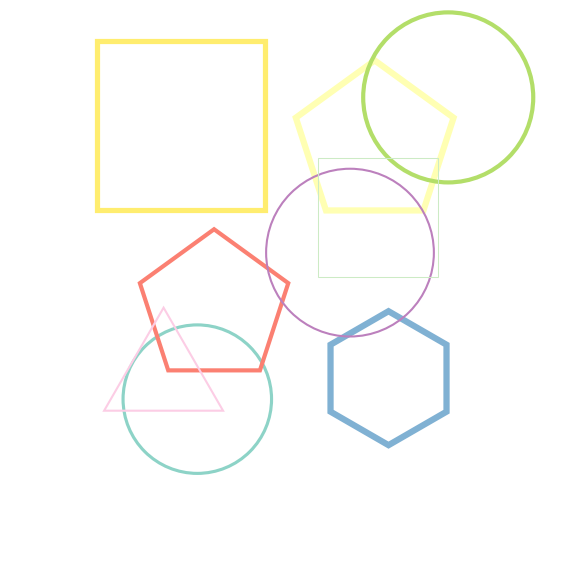[{"shape": "circle", "thickness": 1.5, "radius": 0.64, "center": [0.342, 0.308]}, {"shape": "pentagon", "thickness": 3, "radius": 0.72, "center": [0.649, 0.751]}, {"shape": "pentagon", "thickness": 2, "radius": 0.68, "center": [0.371, 0.467]}, {"shape": "hexagon", "thickness": 3, "radius": 0.58, "center": [0.673, 0.344]}, {"shape": "circle", "thickness": 2, "radius": 0.74, "center": [0.776, 0.83]}, {"shape": "triangle", "thickness": 1, "radius": 0.59, "center": [0.283, 0.347]}, {"shape": "circle", "thickness": 1, "radius": 0.73, "center": [0.606, 0.562]}, {"shape": "square", "thickness": 0.5, "radius": 0.52, "center": [0.655, 0.623]}, {"shape": "square", "thickness": 2.5, "radius": 0.73, "center": [0.314, 0.782]}]